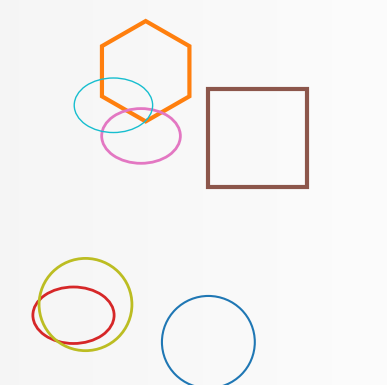[{"shape": "circle", "thickness": 1.5, "radius": 0.6, "center": [0.538, 0.111]}, {"shape": "hexagon", "thickness": 3, "radius": 0.65, "center": [0.376, 0.815]}, {"shape": "oval", "thickness": 2, "radius": 0.52, "center": [0.19, 0.181]}, {"shape": "square", "thickness": 3, "radius": 0.64, "center": [0.664, 0.642]}, {"shape": "oval", "thickness": 2, "radius": 0.51, "center": [0.364, 0.647]}, {"shape": "circle", "thickness": 2, "radius": 0.6, "center": [0.221, 0.209]}, {"shape": "oval", "thickness": 1, "radius": 0.51, "center": [0.293, 0.727]}]